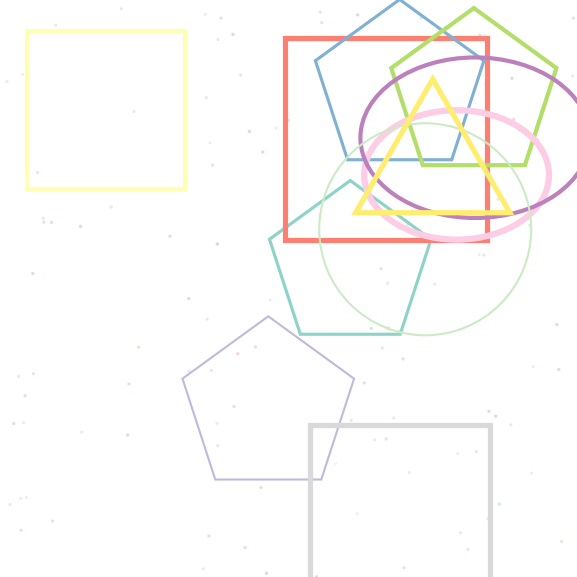[{"shape": "pentagon", "thickness": 1.5, "radius": 0.74, "center": [0.607, 0.539]}, {"shape": "square", "thickness": 2, "radius": 0.69, "center": [0.183, 0.809]}, {"shape": "pentagon", "thickness": 1, "radius": 0.78, "center": [0.465, 0.295]}, {"shape": "square", "thickness": 2.5, "radius": 0.87, "center": [0.668, 0.758]}, {"shape": "pentagon", "thickness": 1.5, "radius": 0.77, "center": [0.692, 0.847]}, {"shape": "pentagon", "thickness": 2, "radius": 0.75, "center": [0.821, 0.835]}, {"shape": "oval", "thickness": 3, "radius": 0.8, "center": [0.791, 0.696]}, {"shape": "square", "thickness": 2.5, "radius": 0.78, "center": [0.693, 0.108]}, {"shape": "oval", "thickness": 2, "radius": 0.99, "center": [0.823, 0.761]}, {"shape": "circle", "thickness": 1, "radius": 0.92, "center": [0.736, 0.602]}, {"shape": "triangle", "thickness": 2.5, "radius": 0.77, "center": [0.749, 0.708]}]